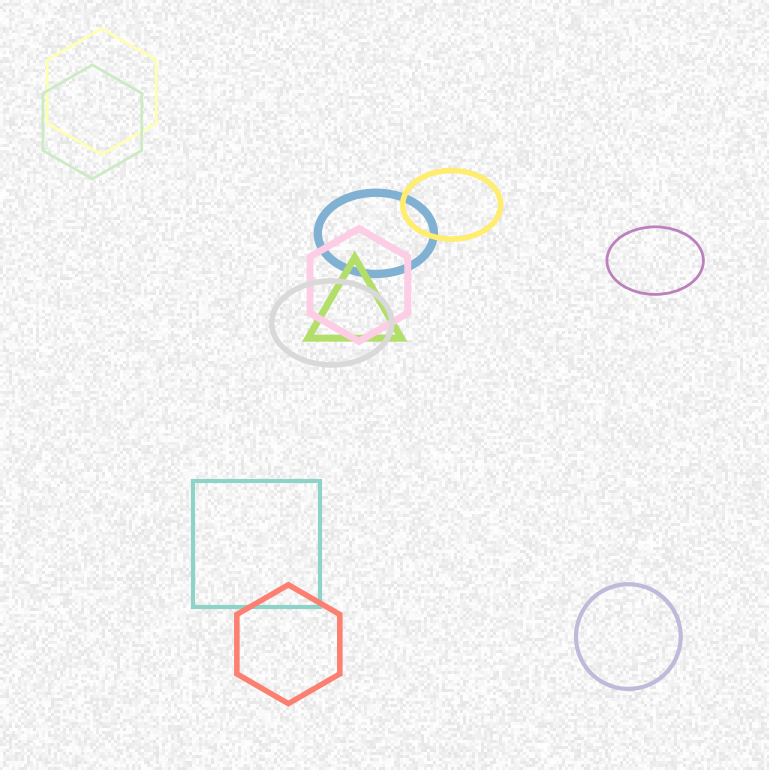[{"shape": "square", "thickness": 1.5, "radius": 0.41, "center": [0.333, 0.293]}, {"shape": "hexagon", "thickness": 1, "radius": 0.41, "center": [0.132, 0.881]}, {"shape": "circle", "thickness": 1.5, "radius": 0.34, "center": [0.816, 0.173]}, {"shape": "hexagon", "thickness": 2, "radius": 0.39, "center": [0.374, 0.163]}, {"shape": "oval", "thickness": 3, "radius": 0.38, "center": [0.488, 0.697]}, {"shape": "triangle", "thickness": 2.5, "radius": 0.35, "center": [0.461, 0.596]}, {"shape": "hexagon", "thickness": 2.5, "radius": 0.37, "center": [0.466, 0.63]}, {"shape": "oval", "thickness": 2, "radius": 0.39, "center": [0.431, 0.581]}, {"shape": "oval", "thickness": 1, "radius": 0.31, "center": [0.851, 0.662]}, {"shape": "hexagon", "thickness": 1, "radius": 0.37, "center": [0.12, 0.842]}, {"shape": "oval", "thickness": 2, "radius": 0.32, "center": [0.587, 0.734]}]